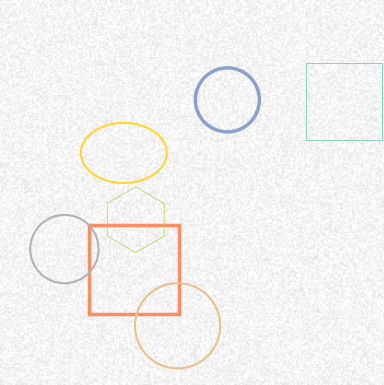[{"shape": "square", "thickness": 0.5, "radius": 0.5, "center": [0.893, 0.737]}, {"shape": "square", "thickness": 2.5, "radius": 0.58, "center": [0.347, 0.3]}, {"shape": "circle", "thickness": 2.5, "radius": 0.42, "center": [0.591, 0.741]}, {"shape": "hexagon", "thickness": 0.5, "radius": 0.43, "center": [0.353, 0.429]}, {"shape": "oval", "thickness": 1.5, "radius": 0.56, "center": [0.322, 0.603]}, {"shape": "circle", "thickness": 1.5, "radius": 0.55, "center": [0.461, 0.154]}, {"shape": "circle", "thickness": 1.5, "radius": 0.44, "center": [0.167, 0.353]}]